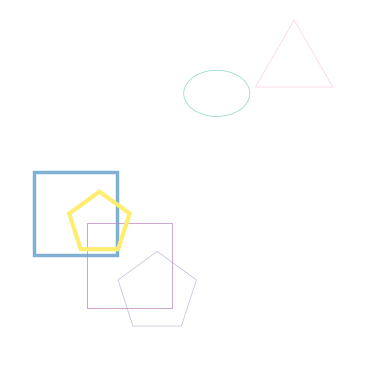[{"shape": "oval", "thickness": 0.5, "radius": 0.43, "center": [0.563, 0.757]}, {"shape": "pentagon", "thickness": 0.5, "radius": 0.54, "center": [0.408, 0.24]}, {"shape": "square", "thickness": 2.5, "radius": 0.54, "center": [0.195, 0.446]}, {"shape": "triangle", "thickness": 0.5, "radius": 0.58, "center": [0.764, 0.832]}, {"shape": "square", "thickness": 0.5, "radius": 0.55, "center": [0.337, 0.31]}, {"shape": "pentagon", "thickness": 3, "radius": 0.41, "center": [0.258, 0.42]}]